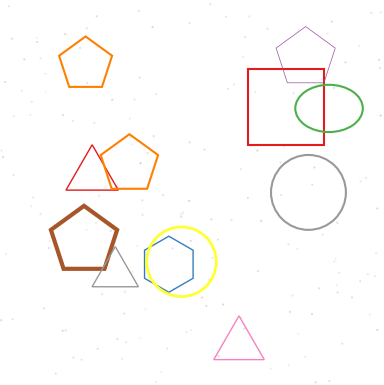[{"shape": "square", "thickness": 1.5, "radius": 0.49, "center": [0.742, 0.723]}, {"shape": "triangle", "thickness": 1, "radius": 0.39, "center": [0.239, 0.545]}, {"shape": "hexagon", "thickness": 1, "radius": 0.36, "center": [0.438, 0.314]}, {"shape": "oval", "thickness": 1.5, "radius": 0.44, "center": [0.855, 0.718]}, {"shape": "pentagon", "thickness": 0.5, "radius": 0.4, "center": [0.794, 0.85]}, {"shape": "pentagon", "thickness": 1.5, "radius": 0.36, "center": [0.222, 0.833]}, {"shape": "pentagon", "thickness": 1.5, "radius": 0.39, "center": [0.336, 0.573]}, {"shape": "circle", "thickness": 2, "radius": 0.45, "center": [0.471, 0.32]}, {"shape": "pentagon", "thickness": 3, "radius": 0.45, "center": [0.218, 0.375]}, {"shape": "triangle", "thickness": 1, "radius": 0.38, "center": [0.621, 0.104]}, {"shape": "triangle", "thickness": 1, "radius": 0.35, "center": [0.299, 0.29]}, {"shape": "circle", "thickness": 1.5, "radius": 0.49, "center": [0.801, 0.5]}]